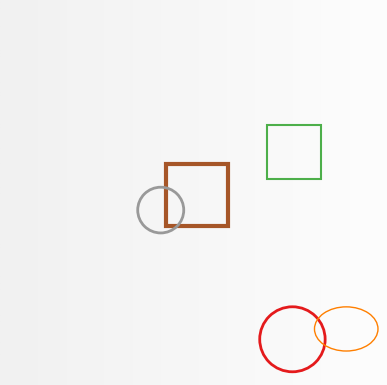[{"shape": "circle", "thickness": 2, "radius": 0.42, "center": [0.755, 0.119]}, {"shape": "square", "thickness": 1.5, "radius": 0.35, "center": [0.758, 0.605]}, {"shape": "oval", "thickness": 1, "radius": 0.41, "center": [0.894, 0.146]}, {"shape": "square", "thickness": 3, "radius": 0.4, "center": [0.508, 0.494]}, {"shape": "circle", "thickness": 2, "radius": 0.3, "center": [0.415, 0.454]}]